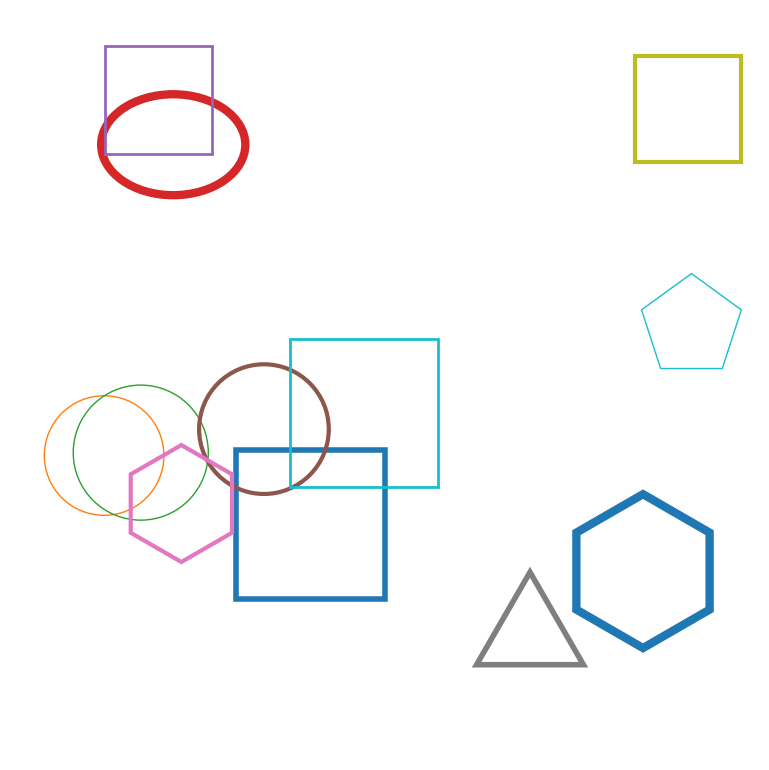[{"shape": "square", "thickness": 2, "radius": 0.49, "center": [0.403, 0.319]}, {"shape": "hexagon", "thickness": 3, "radius": 0.5, "center": [0.835, 0.258]}, {"shape": "circle", "thickness": 0.5, "radius": 0.39, "center": [0.135, 0.408]}, {"shape": "circle", "thickness": 0.5, "radius": 0.44, "center": [0.183, 0.412]}, {"shape": "oval", "thickness": 3, "radius": 0.47, "center": [0.225, 0.812]}, {"shape": "square", "thickness": 1, "radius": 0.35, "center": [0.206, 0.87]}, {"shape": "circle", "thickness": 1.5, "radius": 0.42, "center": [0.343, 0.443]}, {"shape": "hexagon", "thickness": 1.5, "radius": 0.38, "center": [0.236, 0.346]}, {"shape": "triangle", "thickness": 2, "radius": 0.4, "center": [0.688, 0.177]}, {"shape": "square", "thickness": 1.5, "radius": 0.34, "center": [0.893, 0.859]}, {"shape": "pentagon", "thickness": 0.5, "radius": 0.34, "center": [0.898, 0.577]}, {"shape": "square", "thickness": 1, "radius": 0.48, "center": [0.473, 0.464]}]